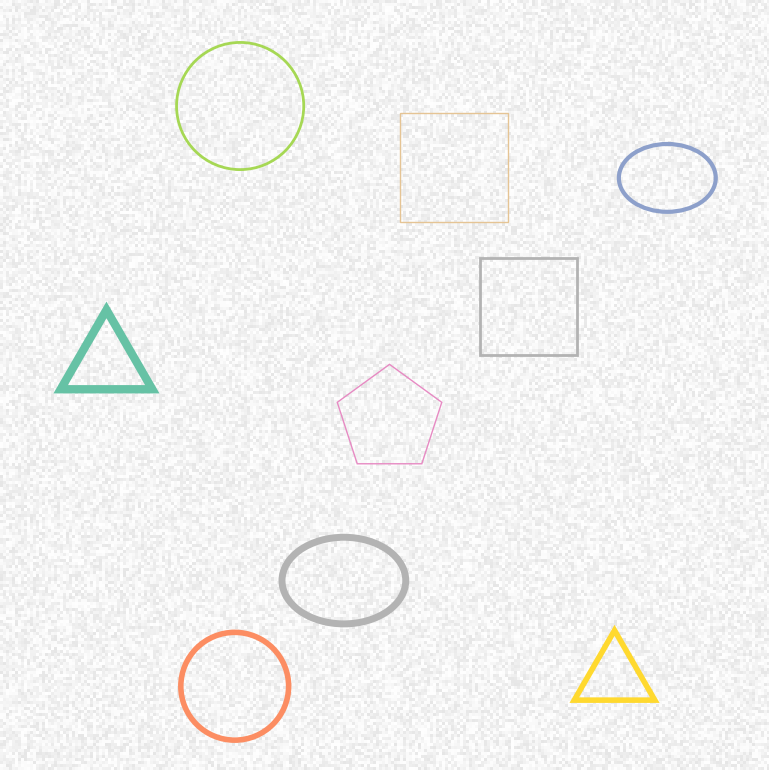[{"shape": "triangle", "thickness": 3, "radius": 0.34, "center": [0.138, 0.529]}, {"shape": "circle", "thickness": 2, "radius": 0.35, "center": [0.305, 0.109]}, {"shape": "oval", "thickness": 1.5, "radius": 0.31, "center": [0.867, 0.769]}, {"shape": "pentagon", "thickness": 0.5, "radius": 0.36, "center": [0.506, 0.455]}, {"shape": "circle", "thickness": 1, "radius": 0.41, "center": [0.312, 0.862]}, {"shape": "triangle", "thickness": 2, "radius": 0.3, "center": [0.798, 0.121]}, {"shape": "square", "thickness": 0.5, "radius": 0.35, "center": [0.59, 0.782]}, {"shape": "square", "thickness": 1, "radius": 0.31, "center": [0.687, 0.601]}, {"shape": "oval", "thickness": 2.5, "radius": 0.4, "center": [0.447, 0.246]}]